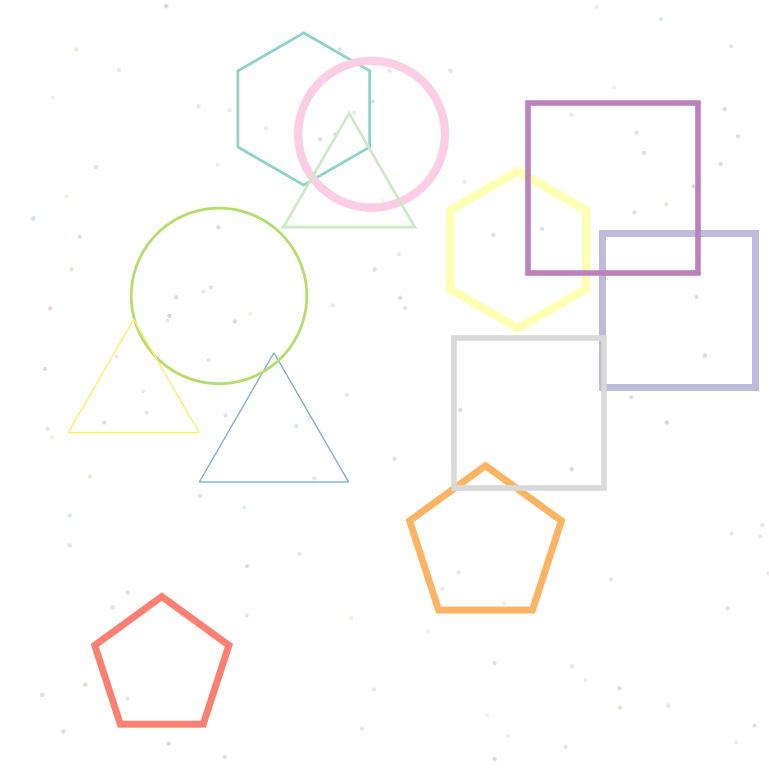[{"shape": "hexagon", "thickness": 1, "radius": 0.49, "center": [0.395, 0.858]}, {"shape": "hexagon", "thickness": 3, "radius": 0.51, "center": [0.673, 0.676]}, {"shape": "square", "thickness": 2.5, "radius": 0.5, "center": [0.881, 0.597]}, {"shape": "pentagon", "thickness": 2.5, "radius": 0.46, "center": [0.21, 0.134]}, {"shape": "triangle", "thickness": 0.5, "radius": 0.56, "center": [0.356, 0.43]}, {"shape": "pentagon", "thickness": 2.5, "radius": 0.52, "center": [0.631, 0.292]}, {"shape": "circle", "thickness": 1, "radius": 0.57, "center": [0.284, 0.616]}, {"shape": "circle", "thickness": 3, "radius": 0.48, "center": [0.483, 0.826]}, {"shape": "square", "thickness": 2, "radius": 0.49, "center": [0.687, 0.463]}, {"shape": "square", "thickness": 2, "radius": 0.55, "center": [0.796, 0.756]}, {"shape": "triangle", "thickness": 1, "radius": 0.49, "center": [0.453, 0.754]}, {"shape": "triangle", "thickness": 0.5, "radius": 0.49, "center": [0.174, 0.487]}]